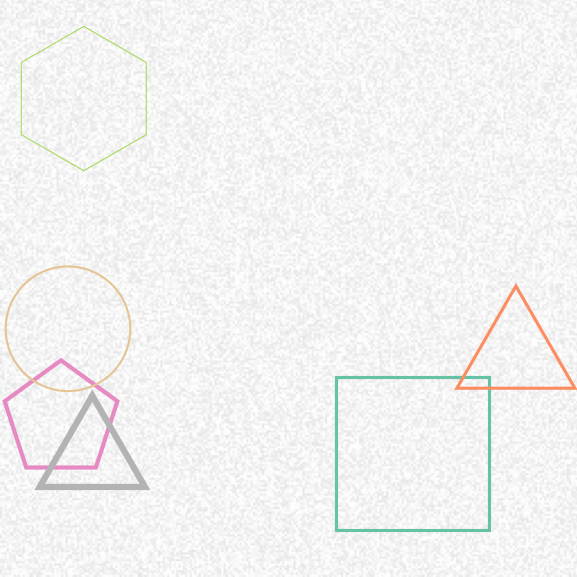[{"shape": "square", "thickness": 1.5, "radius": 0.66, "center": [0.714, 0.214]}, {"shape": "triangle", "thickness": 1.5, "radius": 0.59, "center": [0.893, 0.386]}, {"shape": "pentagon", "thickness": 2, "radius": 0.51, "center": [0.106, 0.273]}, {"shape": "hexagon", "thickness": 0.5, "radius": 0.62, "center": [0.145, 0.828]}, {"shape": "circle", "thickness": 1, "radius": 0.54, "center": [0.118, 0.43]}, {"shape": "triangle", "thickness": 3, "radius": 0.53, "center": [0.16, 0.209]}]